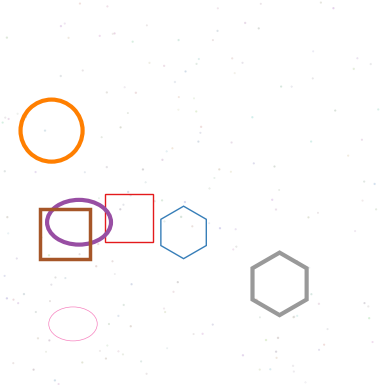[{"shape": "square", "thickness": 1, "radius": 0.31, "center": [0.334, 0.433]}, {"shape": "hexagon", "thickness": 1, "radius": 0.34, "center": [0.477, 0.396]}, {"shape": "oval", "thickness": 3, "radius": 0.42, "center": [0.205, 0.423]}, {"shape": "circle", "thickness": 3, "radius": 0.4, "center": [0.134, 0.661]}, {"shape": "square", "thickness": 2.5, "radius": 0.32, "center": [0.168, 0.392]}, {"shape": "oval", "thickness": 0.5, "radius": 0.32, "center": [0.19, 0.159]}, {"shape": "hexagon", "thickness": 3, "radius": 0.41, "center": [0.726, 0.263]}]